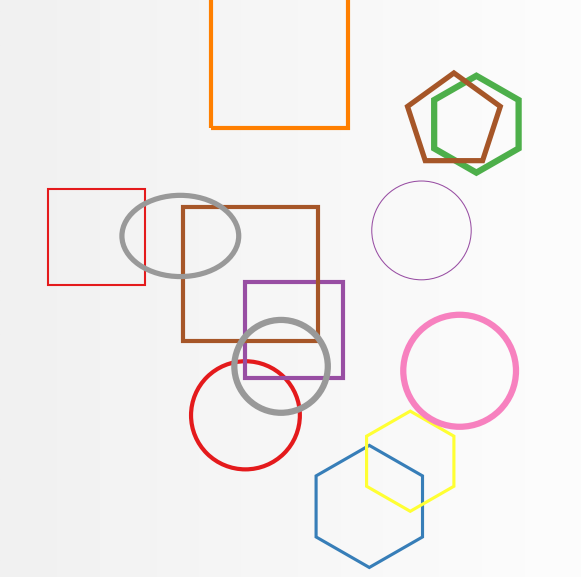[{"shape": "square", "thickness": 1, "radius": 0.42, "center": [0.166, 0.588]}, {"shape": "circle", "thickness": 2, "radius": 0.47, "center": [0.422, 0.28]}, {"shape": "hexagon", "thickness": 1.5, "radius": 0.53, "center": [0.635, 0.122]}, {"shape": "hexagon", "thickness": 3, "radius": 0.42, "center": [0.82, 0.784]}, {"shape": "square", "thickness": 2, "radius": 0.42, "center": [0.506, 0.428]}, {"shape": "circle", "thickness": 0.5, "radius": 0.43, "center": [0.725, 0.6]}, {"shape": "square", "thickness": 2, "radius": 0.59, "center": [0.481, 0.896]}, {"shape": "hexagon", "thickness": 1.5, "radius": 0.43, "center": [0.706, 0.2]}, {"shape": "pentagon", "thickness": 2.5, "radius": 0.42, "center": [0.781, 0.789]}, {"shape": "square", "thickness": 2, "radius": 0.58, "center": [0.431, 0.525]}, {"shape": "circle", "thickness": 3, "radius": 0.48, "center": [0.791, 0.357]}, {"shape": "oval", "thickness": 2.5, "radius": 0.5, "center": [0.31, 0.591]}, {"shape": "circle", "thickness": 3, "radius": 0.4, "center": [0.484, 0.365]}]